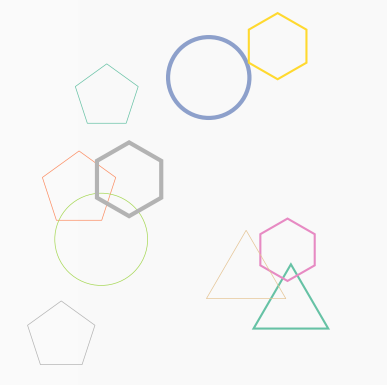[{"shape": "triangle", "thickness": 1.5, "radius": 0.56, "center": [0.751, 0.202]}, {"shape": "pentagon", "thickness": 0.5, "radius": 0.43, "center": [0.276, 0.749]}, {"shape": "pentagon", "thickness": 0.5, "radius": 0.5, "center": [0.204, 0.508]}, {"shape": "circle", "thickness": 3, "radius": 0.52, "center": [0.539, 0.799]}, {"shape": "hexagon", "thickness": 1.5, "radius": 0.4, "center": [0.742, 0.351]}, {"shape": "circle", "thickness": 0.5, "radius": 0.6, "center": [0.261, 0.378]}, {"shape": "hexagon", "thickness": 1.5, "radius": 0.43, "center": [0.716, 0.88]}, {"shape": "triangle", "thickness": 0.5, "radius": 0.59, "center": [0.635, 0.284]}, {"shape": "pentagon", "thickness": 0.5, "radius": 0.46, "center": [0.158, 0.127]}, {"shape": "hexagon", "thickness": 3, "radius": 0.48, "center": [0.333, 0.534]}]